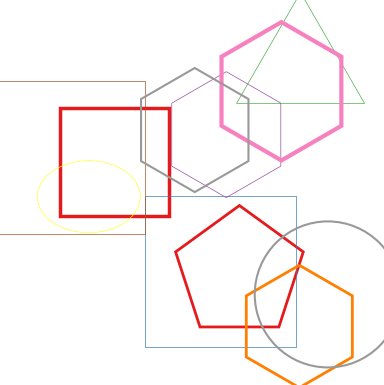[{"shape": "square", "thickness": 2.5, "radius": 0.7, "center": [0.297, 0.58]}, {"shape": "pentagon", "thickness": 2, "radius": 0.87, "center": [0.622, 0.292]}, {"shape": "square", "thickness": 0.5, "radius": 0.98, "center": [0.573, 0.294]}, {"shape": "triangle", "thickness": 0.5, "radius": 0.96, "center": [0.781, 0.827]}, {"shape": "hexagon", "thickness": 0.5, "radius": 0.82, "center": [0.588, 0.65]}, {"shape": "hexagon", "thickness": 2, "radius": 0.8, "center": [0.777, 0.152]}, {"shape": "oval", "thickness": 0.5, "radius": 0.67, "center": [0.231, 0.489]}, {"shape": "square", "thickness": 0.5, "radius": 1.0, "center": [0.179, 0.591]}, {"shape": "hexagon", "thickness": 3, "radius": 0.9, "center": [0.731, 0.763]}, {"shape": "hexagon", "thickness": 1.5, "radius": 0.81, "center": [0.506, 0.662]}, {"shape": "circle", "thickness": 1.5, "radius": 0.95, "center": [0.851, 0.235]}]